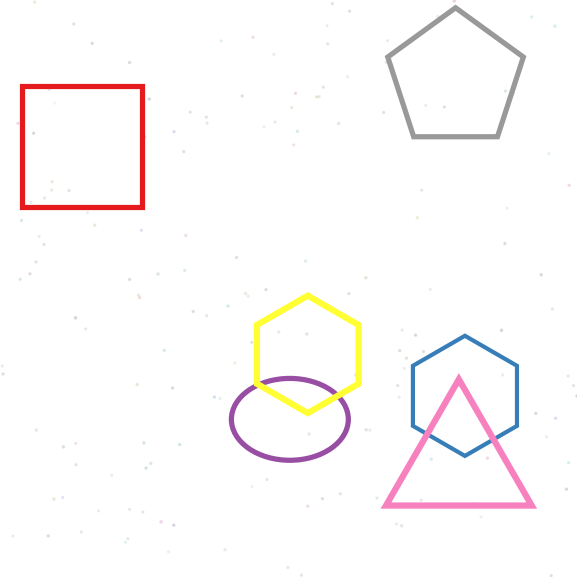[{"shape": "square", "thickness": 2.5, "radius": 0.52, "center": [0.143, 0.745]}, {"shape": "hexagon", "thickness": 2, "radius": 0.52, "center": [0.805, 0.314]}, {"shape": "oval", "thickness": 2.5, "radius": 0.51, "center": [0.502, 0.273]}, {"shape": "hexagon", "thickness": 3, "radius": 0.51, "center": [0.533, 0.386]}, {"shape": "triangle", "thickness": 3, "radius": 0.73, "center": [0.795, 0.197]}, {"shape": "pentagon", "thickness": 2.5, "radius": 0.62, "center": [0.789, 0.862]}]